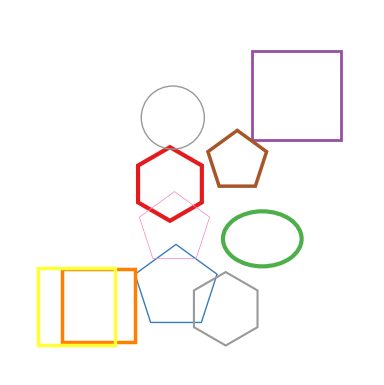[{"shape": "hexagon", "thickness": 3, "radius": 0.48, "center": [0.441, 0.522]}, {"shape": "pentagon", "thickness": 1, "radius": 0.56, "center": [0.457, 0.253]}, {"shape": "oval", "thickness": 3, "radius": 0.51, "center": [0.681, 0.38]}, {"shape": "square", "thickness": 2, "radius": 0.58, "center": [0.77, 0.752]}, {"shape": "square", "thickness": 2.5, "radius": 0.47, "center": [0.256, 0.206]}, {"shape": "square", "thickness": 2.5, "radius": 0.5, "center": [0.199, 0.204]}, {"shape": "pentagon", "thickness": 2.5, "radius": 0.4, "center": [0.616, 0.581]}, {"shape": "pentagon", "thickness": 0.5, "radius": 0.48, "center": [0.453, 0.406]}, {"shape": "hexagon", "thickness": 1.5, "radius": 0.48, "center": [0.586, 0.198]}, {"shape": "circle", "thickness": 1, "radius": 0.41, "center": [0.449, 0.695]}]